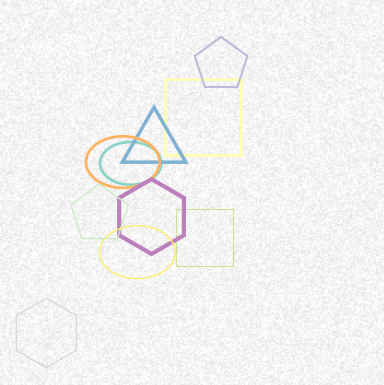[{"shape": "oval", "thickness": 2, "radius": 0.4, "center": [0.34, 0.576]}, {"shape": "square", "thickness": 2, "radius": 0.49, "center": [0.528, 0.697]}, {"shape": "pentagon", "thickness": 1.5, "radius": 0.36, "center": [0.574, 0.832]}, {"shape": "triangle", "thickness": 2.5, "radius": 0.48, "center": [0.4, 0.626]}, {"shape": "oval", "thickness": 2, "radius": 0.48, "center": [0.319, 0.579]}, {"shape": "square", "thickness": 0.5, "radius": 0.37, "center": [0.531, 0.383]}, {"shape": "hexagon", "thickness": 1, "radius": 0.45, "center": [0.121, 0.135]}, {"shape": "hexagon", "thickness": 3, "radius": 0.49, "center": [0.394, 0.438]}, {"shape": "pentagon", "thickness": 1, "radius": 0.39, "center": [0.259, 0.443]}, {"shape": "oval", "thickness": 1, "radius": 0.49, "center": [0.357, 0.345]}]